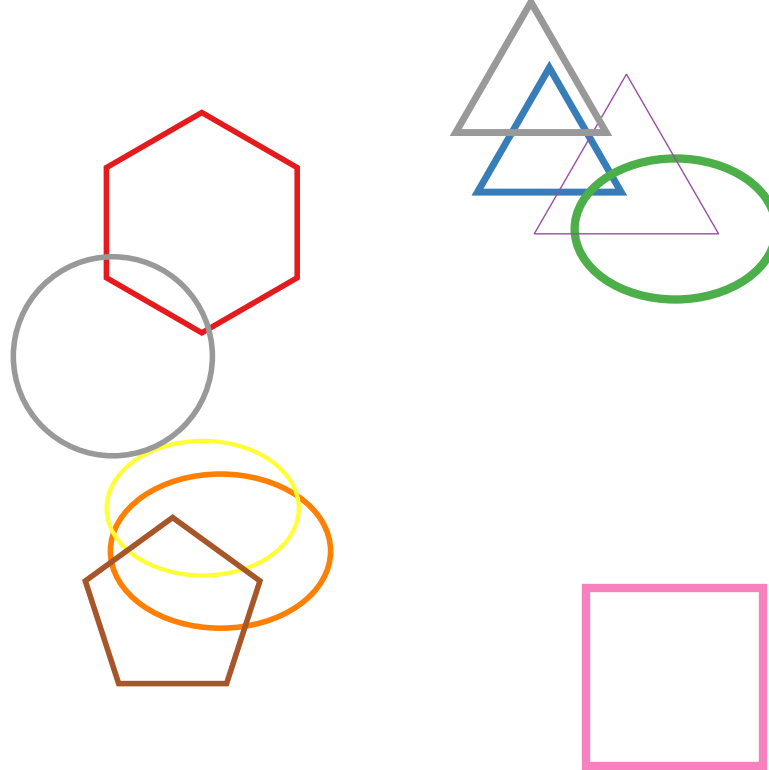[{"shape": "hexagon", "thickness": 2, "radius": 0.72, "center": [0.262, 0.711]}, {"shape": "triangle", "thickness": 2.5, "radius": 0.54, "center": [0.713, 0.804]}, {"shape": "oval", "thickness": 3, "radius": 0.65, "center": [0.877, 0.703]}, {"shape": "triangle", "thickness": 0.5, "radius": 0.69, "center": [0.814, 0.765]}, {"shape": "oval", "thickness": 2, "radius": 0.71, "center": [0.286, 0.284]}, {"shape": "oval", "thickness": 1.5, "radius": 0.62, "center": [0.263, 0.34]}, {"shape": "pentagon", "thickness": 2, "radius": 0.6, "center": [0.224, 0.209]}, {"shape": "square", "thickness": 3, "radius": 0.58, "center": [0.876, 0.121]}, {"shape": "triangle", "thickness": 2.5, "radius": 0.56, "center": [0.69, 0.884]}, {"shape": "circle", "thickness": 2, "radius": 0.65, "center": [0.147, 0.537]}]